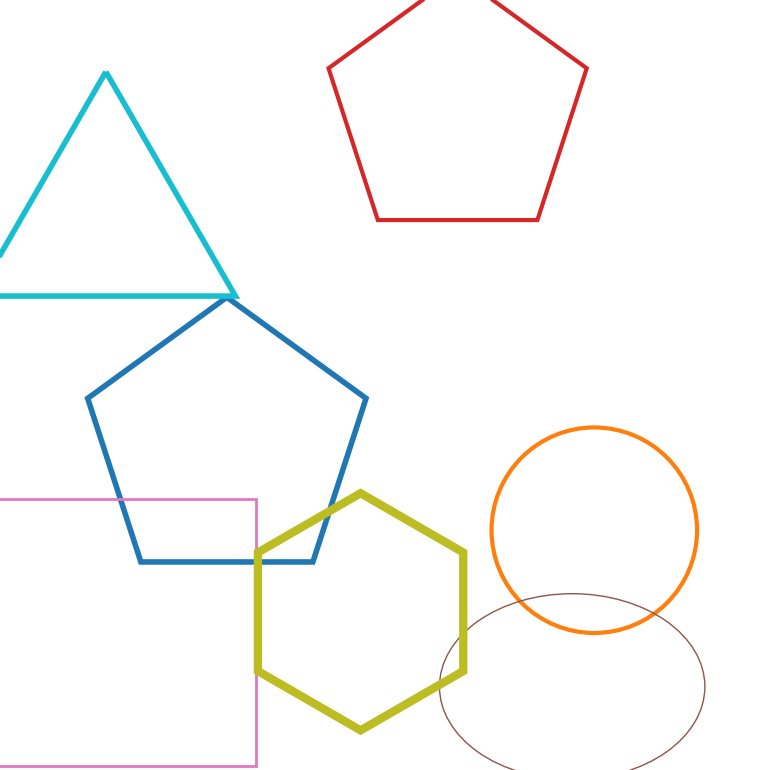[{"shape": "pentagon", "thickness": 2, "radius": 0.95, "center": [0.295, 0.424]}, {"shape": "circle", "thickness": 1.5, "radius": 0.67, "center": [0.772, 0.311]}, {"shape": "pentagon", "thickness": 1.5, "radius": 0.88, "center": [0.594, 0.857]}, {"shape": "oval", "thickness": 0.5, "radius": 0.86, "center": [0.743, 0.108]}, {"shape": "square", "thickness": 1, "radius": 0.86, "center": [0.159, 0.179]}, {"shape": "hexagon", "thickness": 3, "radius": 0.77, "center": [0.468, 0.205]}, {"shape": "triangle", "thickness": 2, "radius": 0.97, "center": [0.138, 0.713]}]